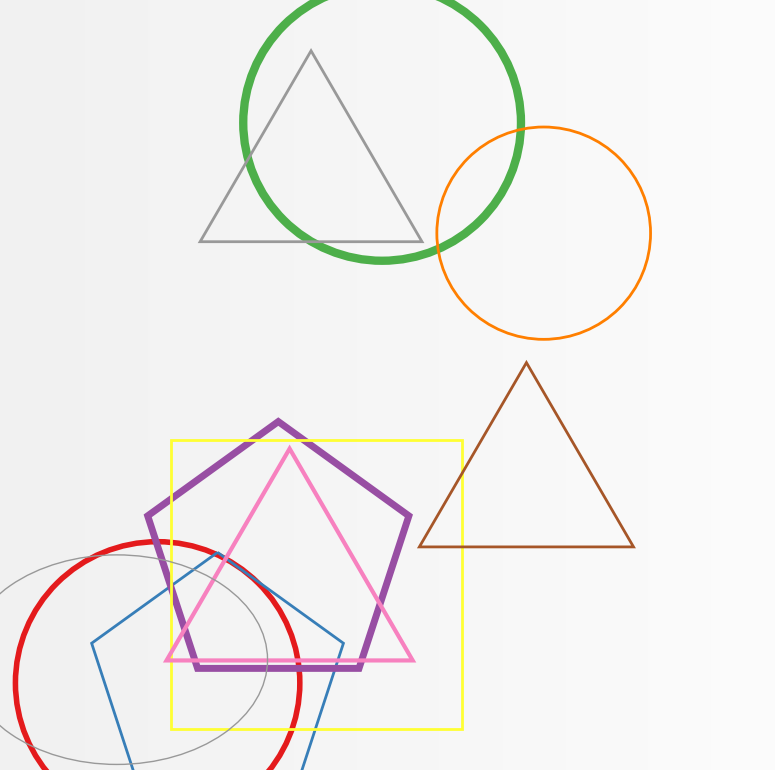[{"shape": "circle", "thickness": 2, "radius": 0.92, "center": [0.203, 0.113]}, {"shape": "pentagon", "thickness": 1, "radius": 0.85, "center": [0.281, 0.112]}, {"shape": "circle", "thickness": 3, "radius": 0.9, "center": [0.493, 0.841]}, {"shape": "pentagon", "thickness": 2.5, "radius": 0.89, "center": [0.359, 0.275]}, {"shape": "circle", "thickness": 1, "radius": 0.69, "center": [0.702, 0.697]}, {"shape": "square", "thickness": 1, "radius": 0.94, "center": [0.408, 0.241]}, {"shape": "triangle", "thickness": 1, "radius": 0.8, "center": [0.679, 0.37]}, {"shape": "triangle", "thickness": 1.5, "radius": 0.92, "center": [0.374, 0.234]}, {"shape": "triangle", "thickness": 1, "radius": 0.83, "center": [0.401, 0.769]}, {"shape": "oval", "thickness": 0.5, "radius": 0.97, "center": [0.151, 0.143]}]